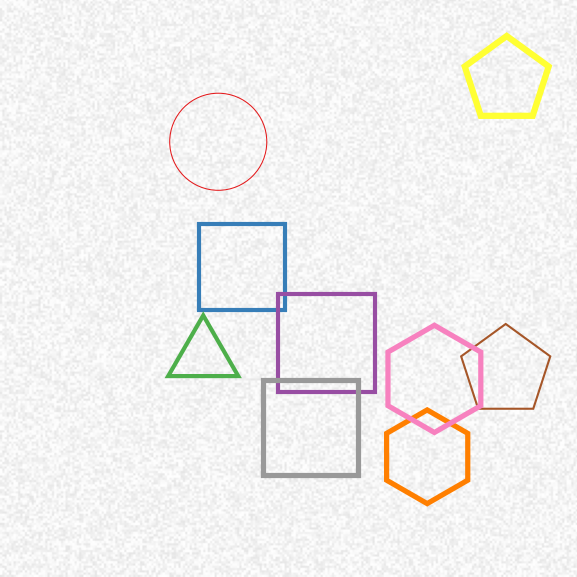[{"shape": "circle", "thickness": 0.5, "radius": 0.42, "center": [0.378, 0.754]}, {"shape": "square", "thickness": 2, "radius": 0.37, "center": [0.419, 0.537]}, {"shape": "triangle", "thickness": 2, "radius": 0.35, "center": [0.352, 0.383]}, {"shape": "square", "thickness": 2, "radius": 0.42, "center": [0.566, 0.405]}, {"shape": "hexagon", "thickness": 2.5, "radius": 0.41, "center": [0.74, 0.208]}, {"shape": "pentagon", "thickness": 3, "radius": 0.38, "center": [0.877, 0.86]}, {"shape": "pentagon", "thickness": 1, "radius": 0.41, "center": [0.876, 0.357]}, {"shape": "hexagon", "thickness": 2.5, "radius": 0.46, "center": [0.752, 0.343]}, {"shape": "square", "thickness": 2.5, "radius": 0.41, "center": [0.537, 0.259]}]